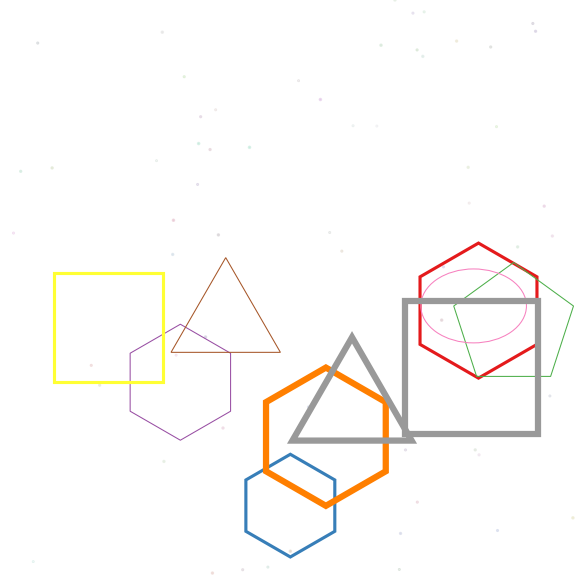[{"shape": "hexagon", "thickness": 1.5, "radius": 0.58, "center": [0.829, 0.461]}, {"shape": "hexagon", "thickness": 1.5, "radius": 0.44, "center": [0.503, 0.124]}, {"shape": "pentagon", "thickness": 0.5, "radius": 0.55, "center": [0.889, 0.436]}, {"shape": "hexagon", "thickness": 0.5, "radius": 0.5, "center": [0.312, 0.337]}, {"shape": "hexagon", "thickness": 3, "radius": 0.6, "center": [0.564, 0.243]}, {"shape": "square", "thickness": 1.5, "radius": 0.47, "center": [0.187, 0.432]}, {"shape": "triangle", "thickness": 0.5, "radius": 0.55, "center": [0.391, 0.444]}, {"shape": "oval", "thickness": 0.5, "radius": 0.46, "center": [0.82, 0.469]}, {"shape": "triangle", "thickness": 3, "radius": 0.6, "center": [0.61, 0.296]}, {"shape": "square", "thickness": 3, "radius": 0.58, "center": [0.817, 0.363]}]